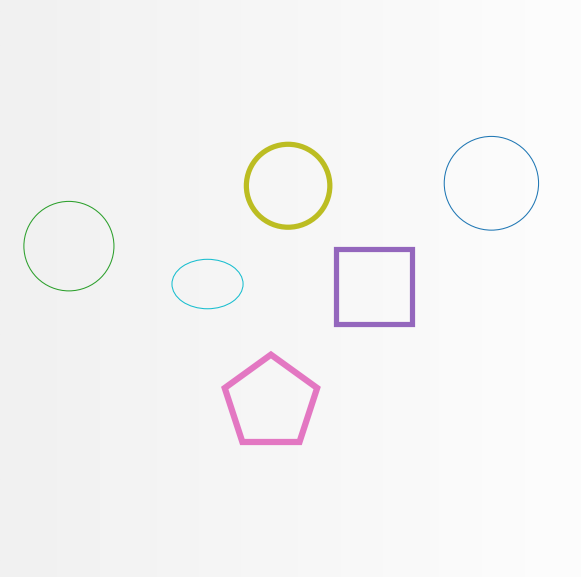[{"shape": "circle", "thickness": 0.5, "radius": 0.41, "center": [0.845, 0.682]}, {"shape": "circle", "thickness": 0.5, "radius": 0.39, "center": [0.119, 0.573]}, {"shape": "square", "thickness": 2.5, "radius": 0.33, "center": [0.643, 0.503]}, {"shape": "pentagon", "thickness": 3, "radius": 0.42, "center": [0.466, 0.301]}, {"shape": "circle", "thickness": 2.5, "radius": 0.36, "center": [0.496, 0.677]}, {"shape": "oval", "thickness": 0.5, "radius": 0.31, "center": [0.357, 0.507]}]